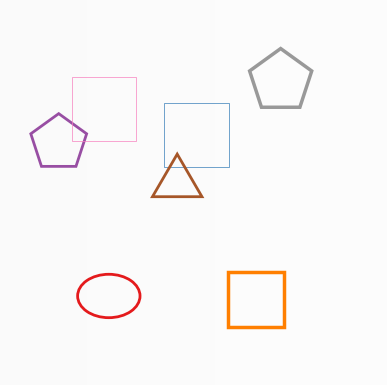[{"shape": "oval", "thickness": 2, "radius": 0.4, "center": [0.281, 0.231]}, {"shape": "square", "thickness": 0.5, "radius": 0.42, "center": [0.507, 0.65]}, {"shape": "pentagon", "thickness": 2, "radius": 0.38, "center": [0.152, 0.629]}, {"shape": "square", "thickness": 2.5, "radius": 0.36, "center": [0.661, 0.222]}, {"shape": "triangle", "thickness": 2, "radius": 0.37, "center": [0.457, 0.526]}, {"shape": "square", "thickness": 0.5, "radius": 0.41, "center": [0.268, 0.717]}, {"shape": "pentagon", "thickness": 2.5, "radius": 0.42, "center": [0.724, 0.79]}]